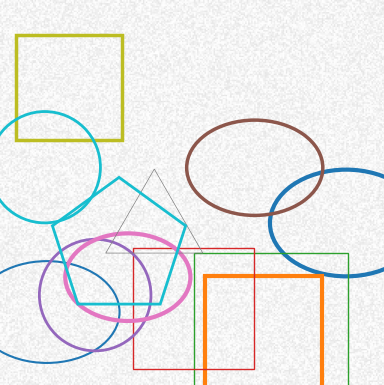[{"shape": "oval", "thickness": 3, "radius": 0.99, "center": [0.899, 0.421]}, {"shape": "oval", "thickness": 1.5, "radius": 0.94, "center": [0.122, 0.19]}, {"shape": "square", "thickness": 3, "radius": 0.76, "center": [0.684, 0.131]}, {"shape": "square", "thickness": 1, "radius": 1.0, "center": [0.704, 0.143]}, {"shape": "square", "thickness": 1, "radius": 0.78, "center": [0.502, 0.198]}, {"shape": "circle", "thickness": 2, "radius": 0.72, "center": [0.247, 0.234]}, {"shape": "oval", "thickness": 2.5, "radius": 0.88, "center": [0.662, 0.564]}, {"shape": "oval", "thickness": 3, "radius": 0.81, "center": [0.332, 0.28]}, {"shape": "triangle", "thickness": 0.5, "radius": 0.73, "center": [0.401, 0.415]}, {"shape": "square", "thickness": 2.5, "radius": 0.69, "center": [0.179, 0.773]}, {"shape": "circle", "thickness": 2, "radius": 0.72, "center": [0.116, 0.566]}, {"shape": "pentagon", "thickness": 2, "radius": 0.91, "center": [0.309, 0.357]}]